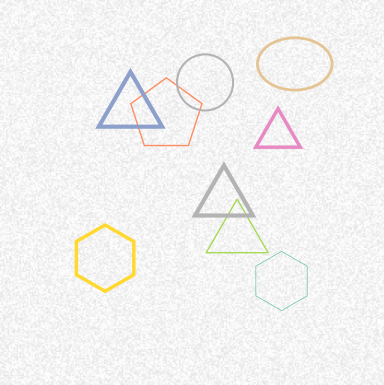[{"shape": "hexagon", "thickness": 0.5, "radius": 0.39, "center": [0.731, 0.27]}, {"shape": "pentagon", "thickness": 1, "radius": 0.49, "center": [0.432, 0.701]}, {"shape": "triangle", "thickness": 3, "radius": 0.47, "center": [0.339, 0.718]}, {"shape": "triangle", "thickness": 2.5, "radius": 0.33, "center": [0.722, 0.651]}, {"shape": "triangle", "thickness": 1, "radius": 0.46, "center": [0.616, 0.39]}, {"shape": "hexagon", "thickness": 2.5, "radius": 0.43, "center": [0.273, 0.33]}, {"shape": "oval", "thickness": 2, "radius": 0.48, "center": [0.766, 0.834]}, {"shape": "triangle", "thickness": 3, "radius": 0.43, "center": [0.582, 0.484]}, {"shape": "circle", "thickness": 1.5, "radius": 0.36, "center": [0.533, 0.786]}]